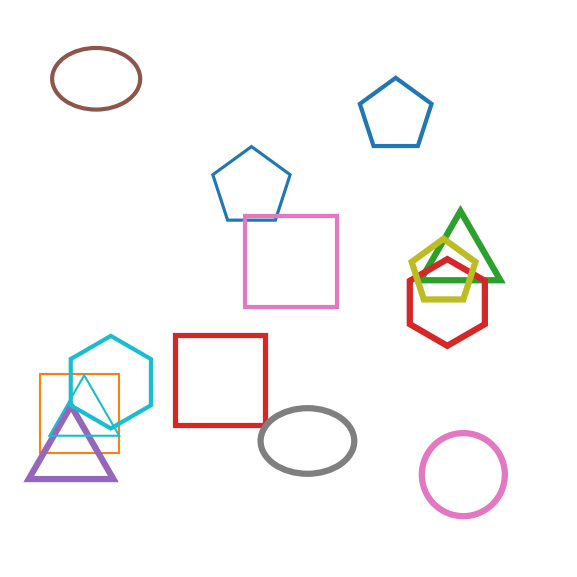[{"shape": "pentagon", "thickness": 2, "radius": 0.33, "center": [0.685, 0.799]}, {"shape": "pentagon", "thickness": 1.5, "radius": 0.35, "center": [0.435, 0.675]}, {"shape": "square", "thickness": 1, "radius": 0.34, "center": [0.138, 0.284]}, {"shape": "triangle", "thickness": 3, "radius": 0.4, "center": [0.797, 0.554]}, {"shape": "square", "thickness": 2.5, "radius": 0.39, "center": [0.381, 0.341]}, {"shape": "hexagon", "thickness": 3, "radius": 0.38, "center": [0.775, 0.475]}, {"shape": "triangle", "thickness": 3, "radius": 0.42, "center": [0.123, 0.212]}, {"shape": "oval", "thickness": 2, "radius": 0.38, "center": [0.167, 0.863]}, {"shape": "square", "thickness": 2, "radius": 0.4, "center": [0.504, 0.546]}, {"shape": "circle", "thickness": 3, "radius": 0.36, "center": [0.802, 0.177]}, {"shape": "oval", "thickness": 3, "radius": 0.41, "center": [0.532, 0.236]}, {"shape": "pentagon", "thickness": 3, "radius": 0.29, "center": [0.768, 0.528]}, {"shape": "triangle", "thickness": 1, "radius": 0.35, "center": [0.146, 0.28]}, {"shape": "hexagon", "thickness": 2, "radius": 0.4, "center": [0.192, 0.337]}]